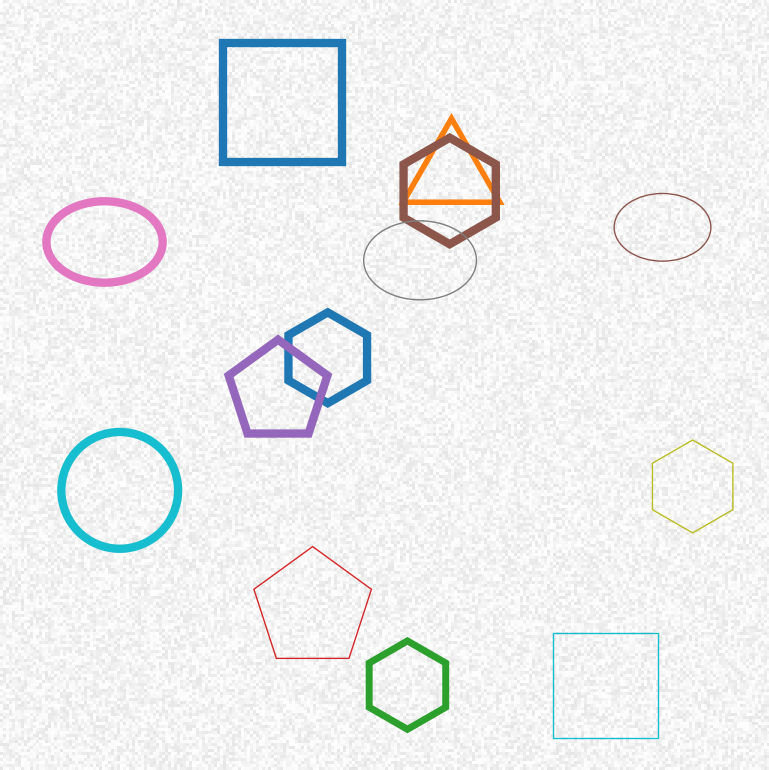[{"shape": "hexagon", "thickness": 3, "radius": 0.29, "center": [0.426, 0.535]}, {"shape": "square", "thickness": 3, "radius": 0.39, "center": [0.367, 0.867]}, {"shape": "triangle", "thickness": 2, "radius": 0.36, "center": [0.586, 0.774]}, {"shape": "hexagon", "thickness": 2.5, "radius": 0.29, "center": [0.529, 0.11]}, {"shape": "pentagon", "thickness": 0.5, "radius": 0.4, "center": [0.406, 0.21]}, {"shape": "pentagon", "thickness": 3, "radius": 0.34, "center": [0.361, 0.491]}, {"shape": "oval", "thickness": 0.5, "radius": 0.31, "center": [0.86, 0.705]}, {"shape": "hexagon", "thickness": 3, "radius": 0.35, "center": [0.584, 0.752]}, {"shape": "oval", "thickness": 3, "radius": 0.38, "center": [0.136, 0.686]}, {"shape": "oval", "thickness": 0.5, "radius": 0.37, "center": [0.546, 0.662]}, {"shape": "hexagon", "thickness": 0.5, "radius": 0.3, "center": [0.9, 0.368]}, {"shape": "circle", "thickness": 3, "radius": 0.38, "center": [0.155, 0.363]}, {"shape": "square", "thickness": 0.5, "radius": 0.34, "center": [0.786, 0.11]}]